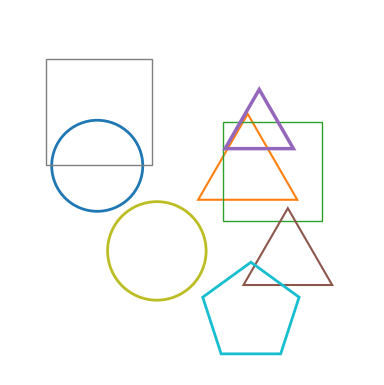[{"shape": "circle", "thickness": 2, "radius": 0.59, "center": [0.253, 0.569]}, {"shape": "triangle", "thickness": 1.5, "radius": 0.74, "center": [0.643, 0.555]}, {"shape": "square", "thickness": 1, "radius": 0.64, "center": [0.707, 0.555]}, {"shape": "triangle", "thickness": 2.5, "radius": 0.51, "center": [0.673, 0.665]}, {"shape": "triangle", "thickness": 1.5, "radius": 0.67, "center": [0.748, 0.326]}, {"shape": "square", "thickness": 1, "radius": 0.69, "center": [0.257, 0.709]}, {"shape": "circle", "thickness": 2, "radius": 0.64, "center": [0.407, 0.348]}, {"shape": "pentagon", "thickness": 2, "radius": 0.66, "center": [0.652, 0.187]}]